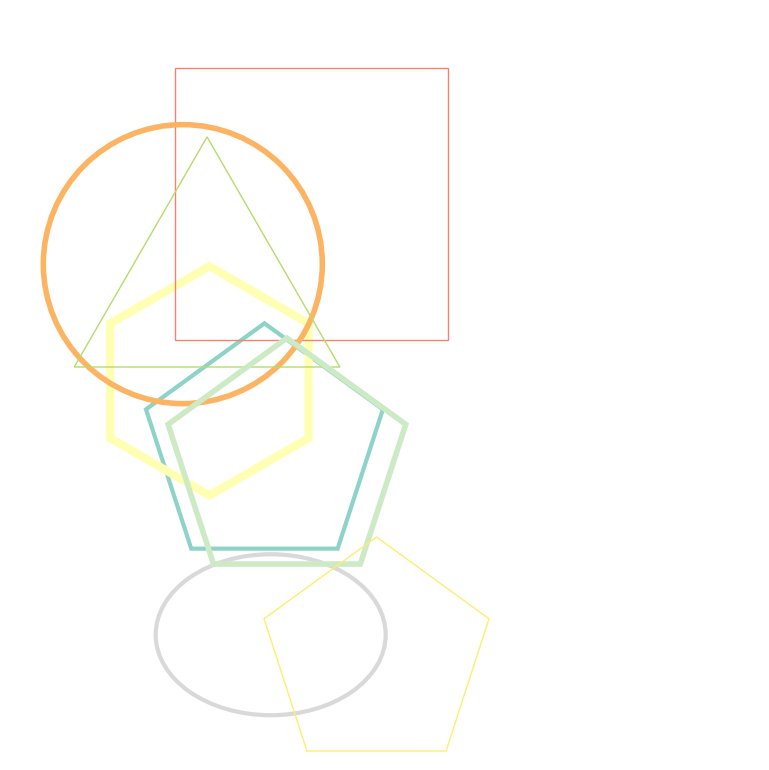[{"shape": "pentagon", "thickness": 1.5, "radius": 0.81, "center": [0.343, 0.418]}, {"shape": "hexagon", "thickness": 3, "radius": 0.74, "center": [0.272, 0.505]}, {"shape": "square", "thickness": 0.5, "radius": 0.89, "center": [0.405, 0.735]}, {"shape": "circle", "thickness": 2, "radius": 0.91, "center": [0.237, 0.657]}, {"shape": "triangle", "thickness": 0.5, "radius": 1.0, "center": [0.269, 0.623]}, {"shape": "oval", "thickness": 1.5, "radius": 0.75, "center": [0.352, 0.176]}, {"shape": "pentagon", "thickness": 2, "radius": 0.81, "center": [0.373, 0.399]}, {"shape": "pentagon", "thickness": 0.5, "radius": 0.77, "center": [0.489, 0.149]}]